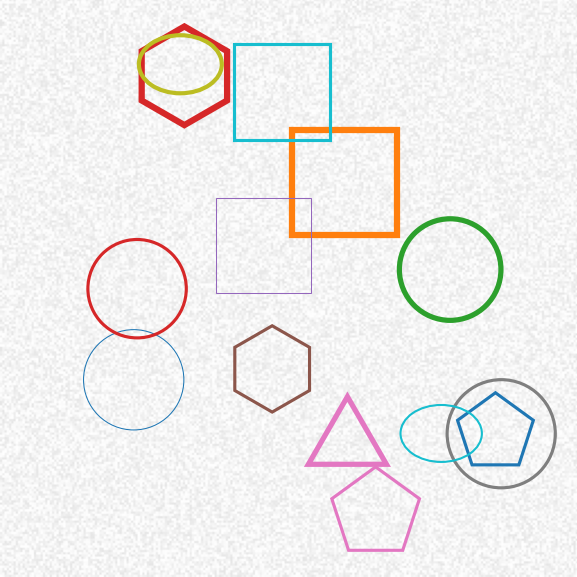[{"shape": "pentagon", "thickness": 1.5, "radius": 0.35, "center": [0.858, 0.25]}, {"shape": "circle", "thickness": 0.5, "radius": 0.43, "center": [0.232, 0.341]}, {"shape": "square", "thickness": 3, "radius": 0.45, "center": [0.597, 0.684]}, {"shape": "circle", "thickness": 2.5, "radius": 0.44, "center": [0.779, 0.532]}, {"shape": "circle", "thickness": 1.5, "radius": 0.43, "center": [0.237, 0.499]}, {"shape": "hexagon", "thickness": 3, "radius": 0.43, "center": [0.319, 0.868]}, {"shape": "square", "thickness": 0.5, "radius": 0.41, "center": [0.456, 0.574]}, {"shape": "hexagon", "thickness": 1.5, "radius": 0.37, "center": [0.471, 0.36]}, {"shape": "triangle", "thickness": 2.5, "radius": 0.39, "center": [0.602, 0.234]}, {"shape": "pentagon", "thickness": 1.5, "radius": 0.4, "center": [0.65, 0.111]}, {"shape": "circle", "thickness": 1.5, "radius": 0.47, "center": [0.868, 0.248]}, {"shape": "oval", "thickness": 2, "radius": 0.36, "center": [0.312, 0.888]}, {"shape": "square", "thickness": 1.5, "radius": 0.41, "center": [0.488, 0.84]}, {"shape": "oval", "thickness": 1, "radius": 0.35, "center": [0.764, 0.249]}]